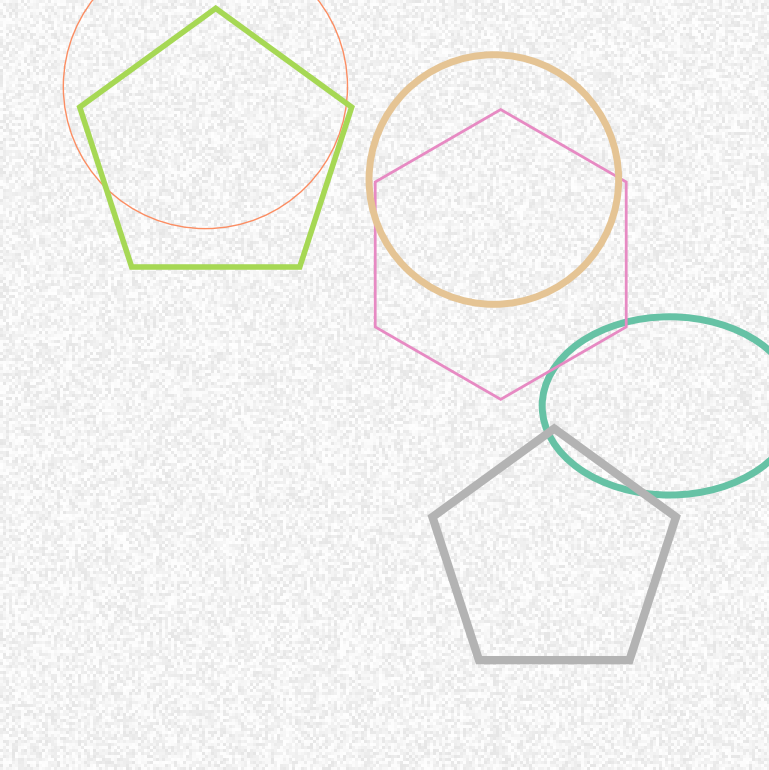[{"shape": "oval", "thickness": 2.5, "radius": 0.83, "center": [0.869, 0.473]}, {"shape": "circle", "thickness": 0.5, "radius": 0.92, "center": [0.267, 0.888]}, {"shape": "hexagon", "thickness": 1, "radius": 0.94, "center": [0.65, 0.67]}, {"shape": "pentagon", "thickness": 2, "radius": 0.93, "center": [0.28, 0.803]}, {"shape": "circle", "thickness": 2.5, "radius": 0.81, "center": [0.641, 0.767]}, {"shape": "pentagon", "thickness": 3, "radius": 0.83, "center": [0.72, 0.277]}]